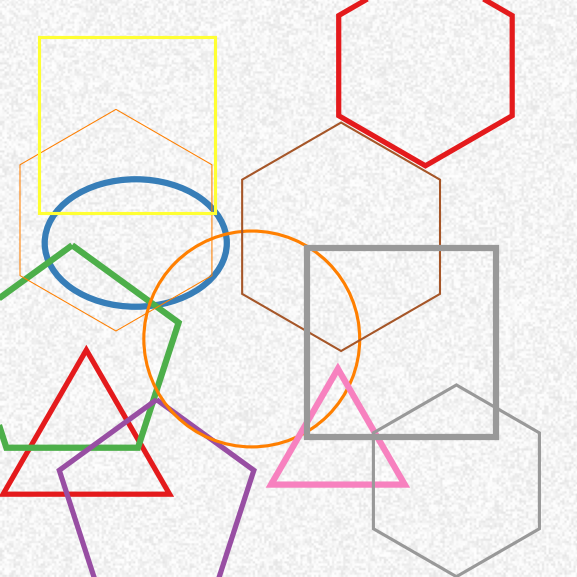[{"shape": "hexagon", "thickness": 2.5, "radius": 0.87, "center": [0.737, 0.885]}, {"shape": "triangle", "thickness": 2.5, "radius": 0.83, "center": [0.15, 0.227]}, {"shape": "oval", "thickness": 3, "radius": 0.79, "center": [0.235, 0.578]}, {"shape": "pentagon", "thickness": 3, "radius": 0.97, "center": [0.125, 0.381]}, {"shape": "pentagon", "thickness": 2.5, "radius": 0.89, "center": [0.271, 0.13]}, {"shape": "hexagon", "thickness": 0.5, "radius": 0.96, "center": [0.201, 0.618]}, {"shape": "circle", "thickness": 1.5, "radius": 0.93, "center": [0.436, 0.412]}, {"shape": "square", "thickness": 1.5, "radius": 0.76, "center": [0.221, 0.782]}, {"shape": "hexagon", "thickness": 1, "radius": 0.99, "center": [0.591, 0.589]}, {"shape": "triangle", "thickness": 3, "radius": 0.67, "center": [0.585, 0.227]}, {"shape": "square", "thickness": 3, "radius": 0.82, "center": [0.695, 0.406]}, {"shape": "hexagon", "thickness": 1.5, "radius": 0.83, "center": [0.79, 0.167]}]